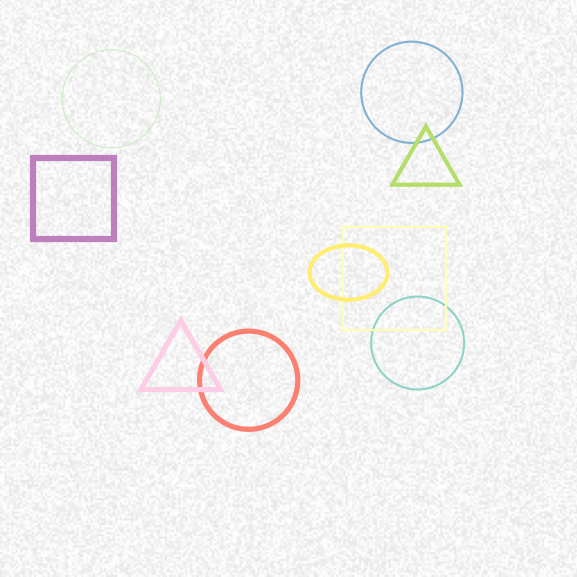[{"shape": "circle", "thickness": 1, "radius": 0.4, "center": [0.723, 0.405]}, {"shape": "square", "thickness": 1, "radius": 0.45, "center": [0.683, 0.517]}, {"shape": "circle", "thickness": 2.5, "radius": 0.43, "center": [0.431, 0.341]}, {"shape": "circle", "thickness": 1, "radius": 0.44, "center": [0.713, 0.839]}, {"shape": "triangle", "thickness": 2, "radius": 0.34, "center": [0.738, 0.713]}, {"shape": "triangle", "thickness": 2.5, "radius": 0.4, "center": [0.313, 0.364]}, {"shape": "square", "thickness": 3, "radius": 0.35, "center": [0.127, 0.656]}, {"shape": "circle", "thickness": 0.5, "radius": 0.42, "center": [0.193, 0.828]}, {"shape": "oval", "thickness": 2, "radius": 0.34, "center": [0.604, 0.527]}]